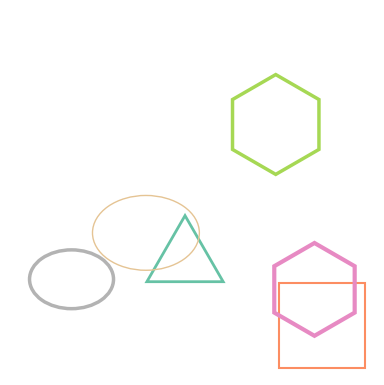[{"shape": "triangle", "thickness": 2, "radius": 0.57, "center": [0.481, 0.326]}, {"shape": "square", "thickness": 1.5, "radius": 0.55, "center": [0.837, 0.155]}, {"shape": "hexagon", "thickness": 3, "radius": 0.6, "center": [0.817, 0.248]}, {"shape": "hexagon", "thickness": 2.5, "radius": 0.65, "center": [0.716, 0.677]}, {"shape": "oval", "thickness": 1, "radius": 0.69, "center": [0.379, 0.395]}, {"shape": "oval", "thickness": 2.5, "radius": 0.55, "center": [0.186, 0.275]}]